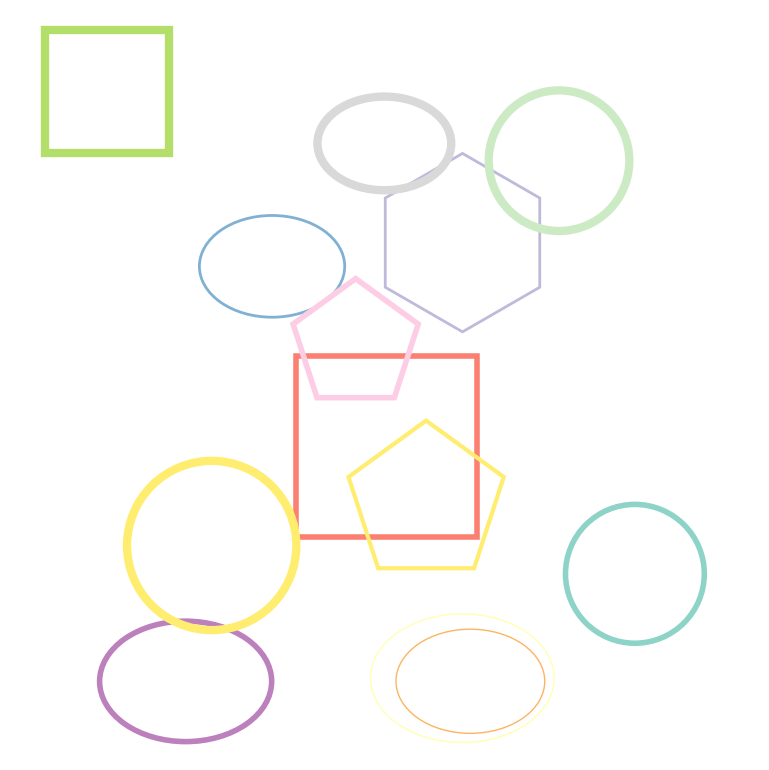[{"shape": "circle", "thickness": 2, "radius": 0.45, "center": [0.825, 0.255]}, {"shape": "oval", "thickness": 0.5, "radius": 0.6, "center": [0.6, 0.119]}, {"shape": "hexagon", "thickness": 1, "radius": 0.58, "center": [0.601, 0.685]}, {"shape": "square", "thickness": 2, "radius": 0.59, "center": [0.502, 0.42]}, {"shape": "oval", "thickness": 1, "radius": 0.47, "center": [0.353, 0.654]}, {"shape": "oval", "thickness": 0.5, "radius": 0.48, "center": [0.611, 0.115]}, {"shape": "square", "thickness": 3, "radius": 0.4, "center": [0.139, 0.881]}, {"shape": "pentagon", "thickness": 2, "radius": 0.43, "center": [0.462, 0.553]}, {"shape": "oval", "thickness": 3, "radius": 0.43, "center": [0.499, 0.814]}, {"shape": "oval", "thickness": 2, "radius": 0.56, "center": [0.241, 0.115]}, {"shape": "circle", "thickness": 3, "radius": 0.46, "center": [0.726, 0.791]}, {"shape": "circle", "thickness": 3, "radius": 0.55, "center": [0.275, 0.292]}, {"shape": "pentagon", "thickness": 1.5, "radius": 0.53, "center": [0.553, 0.348]}]